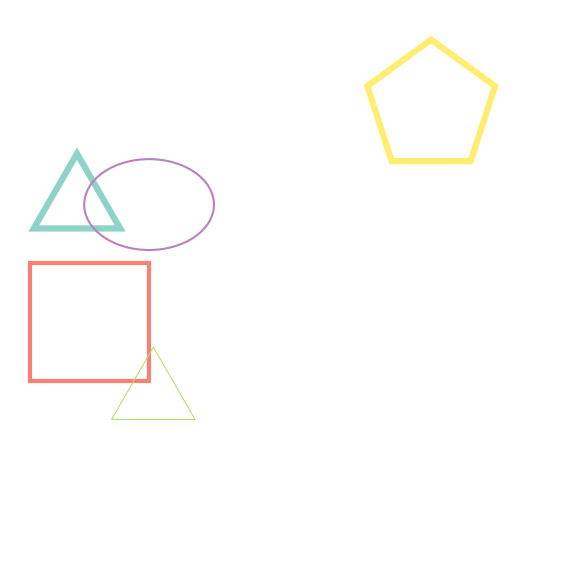[{"shape": "triangle", "thickness": 3, "radius": 0.43, "center": [0.133, 0.647]}, {"shape": "square", "thickness": 2, "radius": 0.51, "center": [0.155, 0.442]}, {"shape": "triangle", "thickness": 0.5, "radius": 0.42, "center": [0.265, 0.315]}, {"shape": "oval", "thickness": 1, "radius": 0.56, "center": [0.258, 0.645]}, {"shape": "pentagon", "thickness": 3, "radius": 0.58, "center": [0.747, 0.814]}]